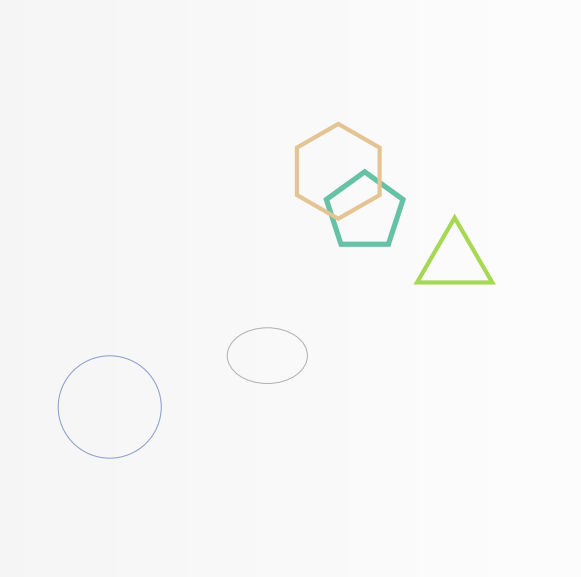[{"shape": "pentagon", "thickness": 2.5, "radius": 0.35, "center": [0.627, 0.632]}, {"shape": "circle", "thickness": 0.5, "radius": 0.44, "center": [0.189, 0.294]}, {"shape": "triangle", "thickness": 2, "radius": 0.37, "center": [0.782, 0.547]}, {"shape": "hexagon", "thickness": 2, "radius": 0.41, "center": [0.582, 0.702]}, {"shape": "oval", "thickness": 0.5, "radius": 0.34, "center": [0.46, 0.383]}]